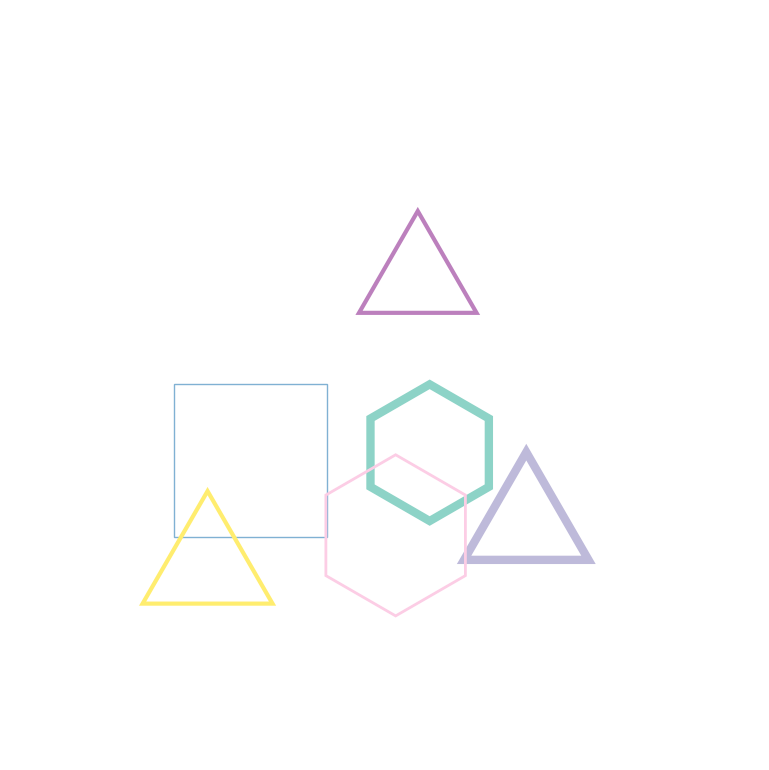[{"shape": "hexagon", "thickness": 3, "radius": 0.44, "center": [0.558, 0.412]}, {"shape": "triangle", "thickness": 3, "radius": 0.47, "center": [0.683, 0.32]}, {"shape": "square", "thickness": 0.5, "radius": 0.5, "center": [0.325, 0.402]}, {"shape": "hexagon", "thickness": 1, "radius": 0.52, "center": [0.514, 0.305]}, {"shape": "triangle", "thickness": 1.5, "radius": 0.44, "center": [0.543, 0.638]}, {"shape": "triangle", "thickness": 1.5, "radius": 0.49, "center": [0.27, 0.265]}]